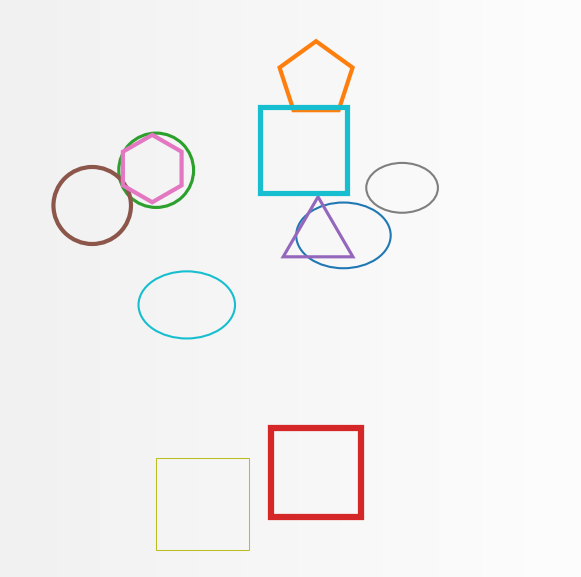[{"shape": "oval", "thickness": 1, "radius": 0.41, "center": [0.591, 0.592]}, {"shape": "pentagon", "thickness": 2, "radius": 0.33, "center": [0.544, 0.862]}, {"shape": "circle", "thickness": 1.5, "radius": 0.32, "center": [0.269, 0.704]}, {"shape": "square", "thickness": 3, "radius": 0.38, "center": [0.544, 0.181]}, {"shape": "triangle", "thickness": 1.5, "radius": 0.35, "center": [0.547, 0.589]}, {"shape": "circle", "thickness": 2, "radius": 0.33, "center": [0.159, 0.643]}, {"shape": "hexagon", "thickness": 2, "radius": 0.29, "center": [0.262, 0.707]}, {"shape": "oval", "thickness": 1, "radius": 0.31, "center": [0.692, 0.674]}, {"shape": "square", "thickness": 0.5, "radius": 0.4, "center": [0.349, 0.126]}, {"shape": "square", "thickness": 2.5, "radius": 0.37, "center": [0.522, 0.74]}, {"shape": "oval", "thickness": 1, "radius": 0.42, "center": [0.321, 0.471]}]